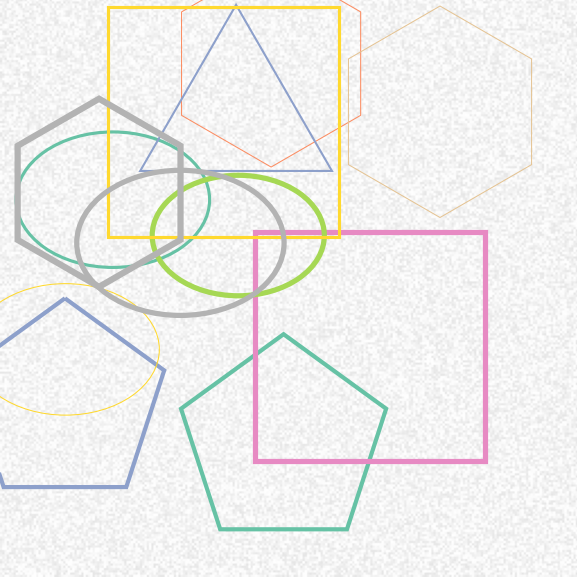[{"shape": "pentagon", "thickness": 2, "radius": 0.93, "center": [0.491, 0.234]}, {"shape": "oval", "thickness": 1.5, "radius": 0.84, "center": [0.195, 0.653]}, {"shape": "hexagon", "thickness": 0.5, "radius": 0.9, "center": [0.469, 0.889]}, {"shape": "triangle", "thickness": 1, "radius": 0.96, "center": [0.409, 0.799]}, {"shape": "pentagon", "thickness": 2, "radius": 0.9, "center": [0.112, 0.302]}, {"shape": "square", "thickness": 2.5, "radius": 0.99, "center": [0.641, 0.399]}, {"shape": "oval", "thickness": 2.5, "radius": 0.75, "center": [0.413, 0.591]}, {"shape": "square", "thickness": 1.5, "radius": 1.0, "center": [0.387, 0.788]}, {"shape": "oval", "thickness": 0.5, "radius": 0.81, "center": [0.113, 0.394]}, {"shape": "hexagon", "thickness": 0.5, "radius": 0.92, "center": [0.762, 0.806]}, {"shape": "hexagon", "thickness": 3, "radius": 0.81, "center": [0.172, 0.665]}, {"shape": "oval", "thickness": 2.5, "radius": 0.9, "center": [0.312, 0.579]}]